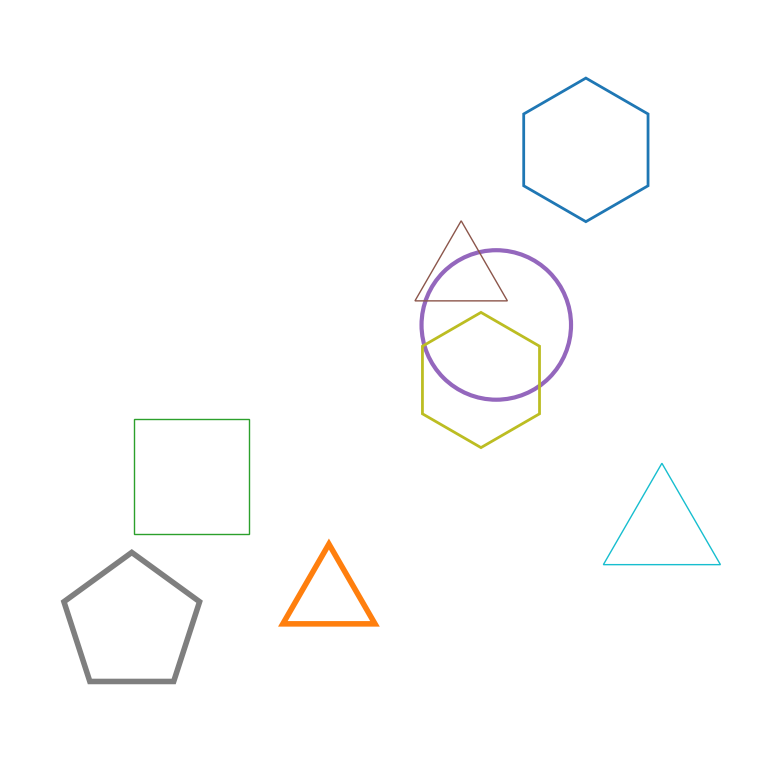[{"shape": "hexagon", "thickness": 1, "radius": 0.47, "center": [0.761, 0.805]}, {"shape": "triangle", "thickness": 2, "radius": 0.35, "center": [0.427, 0.224]}, {"shape": "square", "thickness": 0.5, "radius": 0.37, "center": [0.249, 0.381]}, {"shape": "circle", "thickness": 1.5, "radius": 0.49, "center": [0.645, 0.578]}, {"shape": "triangle", "thickness": 0.5, "radius": 0.35, "center": [0.599, 0.644]}, {"shape": "pentagon", "thickness": 2, "radius": 0.46, "center": [0.171, 0.19]}, {"shape": "hexagon", "thickness": 1, "radius": 0.44, "center": [0.625, 0.506]}, {"shape": "triangle", "thickness": 0.5, "radius": 0.44, "center": [0.86, 0.311]}]